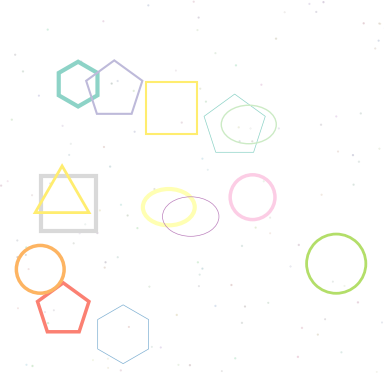[{"shape": "hexagon", "thickness": 3, "radius": 0.29, "center": [0.203, 0.782]}, {"shape": "pentagon", "thickness": 0.5, "radius": 0.42, "center": [0.61, 0.672]}, {"shape": "oval", "thickness": 3, "radius": 0.34, "center": [0.438, 0.462]}, {"shape": "pentagon", "thickness": 1.5, "radius": 0.38, "center": [0.297, 0.766]}, {"shape": "pentagon", "thickness": 2.5, "radius": 0.35, "center": [0.164, 0.195]}, {"shape": "hexagon", "thickness": 0.5, "radius": 0.38, "center": [0.32, 0.132]}, {"shape": "circle", "thickness": 2.5, "radius": 0.31, "center": [0.105, 0.3]}, {"shape": "circle", "thickness": 2, "radius": 0.38, "center": [0.873, 0.315]}, {"shape": "circle", "thickness": 2.5, "radius": 0.29, "center": [0.656, 0.488]}, {"shape": "square", "thickness": 3, "radius": 0.36, "center": [0.177, 0.471]}, {"shape": "oval", "thickness": 0.5, "radius": 0.37, "center": [0.495, 0.438]}, {"shape": "oval", "thickness": 1, "radius": 0.36, "center": [0.646, 0.677]}, {"shape": "triangle", "thickness": 2, "radius": 0.4, "center": [0.161, 0.488]}, {"shape": "square", "thickness": 1.5, "radius": 0.33, "center": [0.446, 0.719]}]